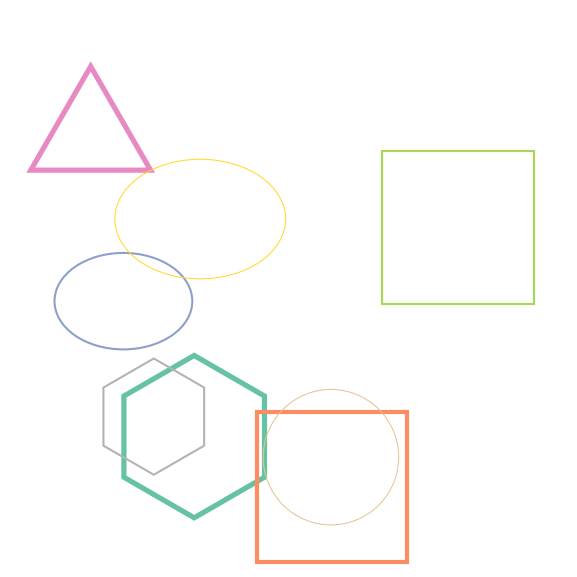[{"shape": "hexagon", "thickness": 2.5, "radius": 0.7, "center": [0.336, 0.243]}, {"shape": "square", "thickness": 2, "radius": 0.65, "center": [0.575, 0.156]}, {"shape": "oval", "thickness": 1, "radius": 0.6, "center": [0.214, 0.478]}, {"shape": "triangle", "thickness": 2.5, "radius": 0.6, "center": [0.157, 0.764]}, {"shape": "square", "thickness": 1, "radius": 0.66, "center": [0.793, 0.605]}, {"shape": "oval", "thickness": 0.5, "radius": 0.74, "center": [0.347, 0.62]}, {"shape": "circle", "thickness": 0.5, "radius": 0.59, "center": [0.573, 0.207]}, {"shape": "hexagon", "thickness": 1, "radius": 0.5, "center": [0.266, 0.278]}]